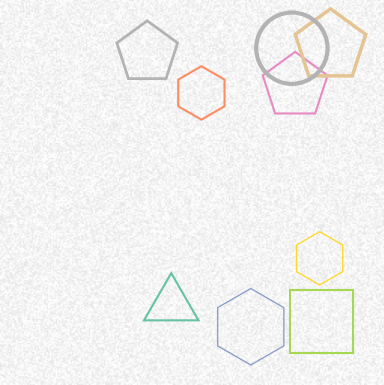[{"shape": "triangle", "thickness": 1.5, "radius": 0.41, "center": [0.445, 0.209]}, {"shape": "hexagon", "thickness": 1.5, "radius": 0.35, "center": [0.523, 0.759]}, {"shape": "hexagon", "thickness": 1, "radius": 0.5, "center": [0.651, 0.151]}, {"shape": "pentagon", "thickness": 1.5, "radius": 0.44, "center": [0.767, 0.777]}, {"shape": "square", "thickness": 1.5, "radius": 0.41, "center": [0.835, 0.164]}, {"shape": "hexagon", "thickness": 1, "radius": 0.35, "center": [0.83, 0.329]}, {"shape": "pentagon", "thickness": 2.5, "radius": 0.48, "center": [0.858, 0.881]}, {"shape": "circle", "thickness": 3, "radius": 0.46, "center": [0.758, 0.875]}, {"shape": "pentagon", "thickness": 2, "radius": 0.42, "center": [0.382, 0.863]}]